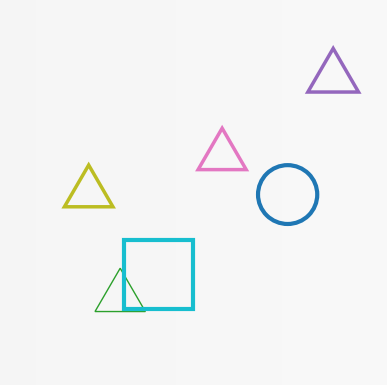[{"shape": "circle", "thickness": 3, "radius": 0.38, "center": [0.742, 0.495]}, {"shape": "triangle", "thickness": 1, "radius": 0.38, "center": [0.31, 0.228]}, {"shape": "triangle", "thickness": 2.5, "radius": 0.38, "center": [0.86, 0.799]}, {"shape": "triangle", "thickness": 2.5, "radius": 0.36, "center": [0.573, 0.595]}, {"shape": "triangle", "thickness": 2.5, "radius": 0.36, "center": [0.229, 0.499]}, {"shape": "square", "thickness": 3, "radius": 0.45, "center": [0.409, 0.286]}]